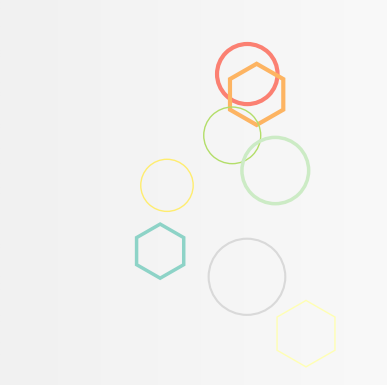[{"shape": "hexagon", "thickness": 2.5, "radius": 0.35, "center": [0.413, 0.348]}, {"shape": "hexagon", "thickness": 1, "radius": 0.43, "center": [0.79, 0.133]}, {"shape": "circle", "thickness": 3, "radius": 0.39, "center": [0.638, 0.808]}, {"shape": "hexagon", "thickness": 3, "radius": 0.4, "center": [0.662, 0.755]}, {"shape": "circle", "thickness": 1, "radius": 0.37, "center": [0.599, 0.648]}, {"shape": "circle", "thickness": 1.5, "radius": 0.49, "center": [0.637, 0.281]}, {"shape": "circle", "thickness": 2.5, "radius": 0.43, "center": [0.71, 0.557]}, {"shape": "circle", "thickness": 1, "radius": 0.34, "center": [0.431, 0.519]}]